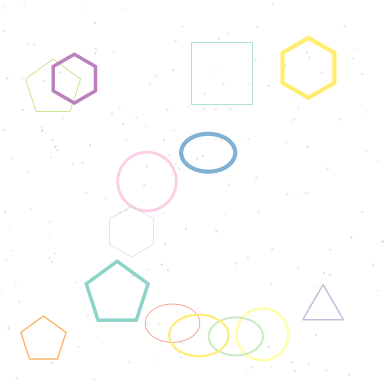[{"shape": "pentagon", "thickness": 2.5, "radius": 0.42, "center": [0.304, 0.237]}, {"shape": "square", "thickness": 0.5, "radius": 0.4, "center": [0.576, 0.81]}, {"shape": "circle", "thickness": 2, "radius": 0.34, "center": [0.682, 0.131]}, {"shape": "triangle", "thickness": 1, "radius": 0.31, "center": [0.839, 0.2]}, {"shape": "oval", "thickness": 0.5, "radius": 0.35, "center": [0.448, 0.161]}, {"shape": "oval", "thickness": 3, "radius": 0.35, "center": [0.541, 0.603]}, {"shape": "pentagon", "thickness": 1, "radius": 0.31, "center": [0.113, 0.117]}, {"shape": "pentagon", "thickness": 0.5, "radius": 0.38, "center": [0.138, 0.771]}, {"shape": "circle", "thickness": 2, "radius": 0.38, "center": [0.382, 0.529]}, {"shape": "hexagon", "thickness": 0.5, "radius": 0.33, "center": [0.342, 0.398]}, {"shape": "hexagon", "thickness": 2.5, "radius": 0.32, "center": [0.193, 0.796]}, {"shape": "oval", "thickness": 1.5, "radius": 0.35, "center": [0.613, 0.126]}, {"shape": "hexagon", "thickness": 3, "radius": 0.39, "center": [0.801, 0.824]}, {"shape": "oval", "thickness": 1.5, "radius": 0.39, "center": [0.517, 0.129]}]